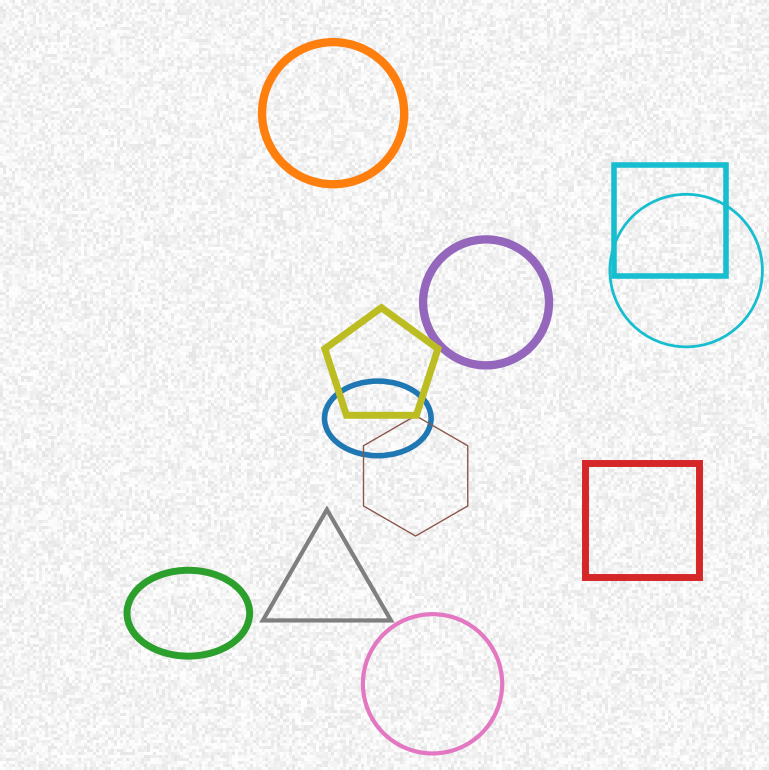[{"shape": "oval", "thickness": 2, "radius": 0.35, "center": [0.491, 0.457]}, {"shape": "circle", "thickness": 3, "radius": 0.46, "center": [0.433, 0.853]}, {"shape": "oval", "thickness": 2.5, "radius": 0.4, "center": [0.245, 0.204]}, {"shape": "square", "thickness": 2.5, "radius": 0.37, "center": [0.834, 0.325]}, {"shape": "circle", "thickness": 3, "radius": 0.41, "center": [0.631, 0.607]}, {"shape": "hexagon", "thickness": 0.5, "radius": 0.39, "center": [0.54, 0.382]}, {"shape": "circle", "thickness": 1.5, "radius": 0.45, "center": [0.562, 0.112]}, {"shape": "triangle", "thickness": 1.5, "radius": 0.48, "center": [0.425, 0.242]}, {"shape": "pentagon", "thickness": 2.5, "radius": 0.39, "center": [0.495, 0.523]}, {"shape": "circle", "thickness": 1, "radius": 0.5, "center": [0.891, 0.649]}, {"shape": "square", "thickness": 2, "radius": 0.36, "center": [0.87, 0.714]}]